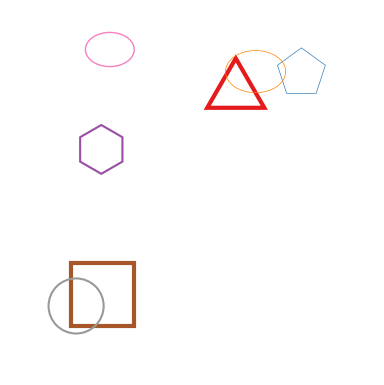[{"shape": "triangle", "thickness": 3, "radius": 0.43, "center": [0.612, 0.763]}, {"shape": "pentagon", "thickness": 0.5, "radius": 0.33, "center": [0.783, 0.81]}, {"shape": "hexagon", "thickness": 1.5, "radius": 0.32, "center": [0.263, 0.612]}, {"shape": "oval", "thickness": 0.5, "radius": 0.39, "center": [0.664, 0.814]}, {"shape": "square", "thickness": 3, "radius": 0.41, "center": [0.266, 0.236]}, {"shape": "oval", "thickness": 1, "radius": 0.32, "center": [0.285, 0.871]}, {"shape": "circle", "thickness": 1.5, "radius": 0.36, "center": [0.198, 0.205]}]